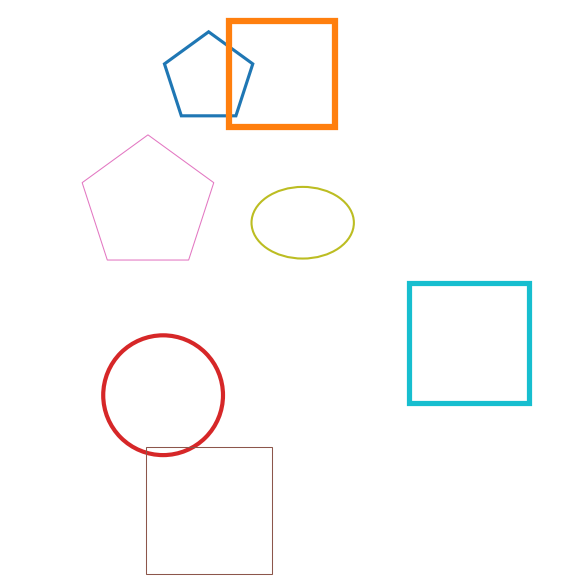[{"shape": "pentagon", "thickness": 1.5, "radius": 0.4, "center": [0.361, 0.864]}, {"shape": "square", "thickness": 3, "radius": 0.46, "center": [0.488, 0.871]}, {"shape": "circle", "thickness": 2, "radius": 0.52, "center": [0.282, 0.315]}, {"shape": "square", "thickness": 0.5, "radius": 0.55, "center": [0.362, 0.115]}, {"shape": "pentagon", "thickness": 0.5, "radius": 0.6, "center": [0.256, 0.646]}, {"shape": "oval", "thickness": 1, "radius": 0.44, "center": [0.524, 0.613]}, {"shape": "square", "thickness": 2.5, "radius": 0.52, "center": [0.812, 0.405]}]